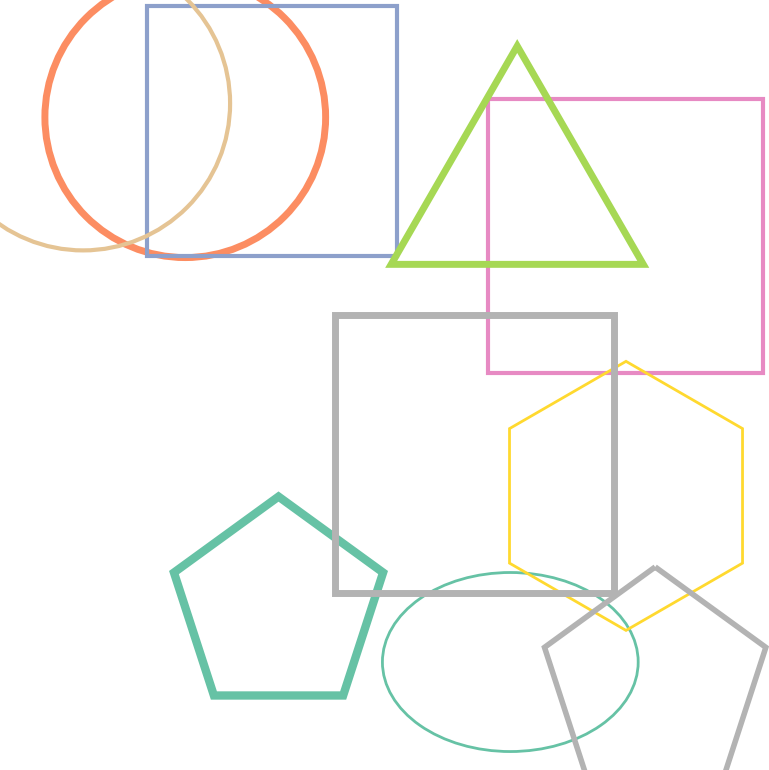[{"shape": "oval", "thickness": 1, "radius": 0.83, "center": [0.663, 0.14]}, {"shape": "pentagon", "thickness": 3, "radius": 0.71, "center": [0.362, 0.212]}, {"shape": "circle", "thickness": 2.5, "radius": 0.91, "center": [0.241, 0.848]}, {"shape": "square", "thickness": 1.5, "radius": 0.81, "center": [0.353, 0.83]}, {"shape": "square", "thickness": 1.5, "radius": 0.89, "center": [0.812, 0.693]}, {"shape": "triangle", "thickness": 2.5, "radius": 0.95, "center": [0.672, 0.751]}, {"shape": "hexagon", "thickness": 1, "radius": 0.87, "center": [0.813, 0.356]}, {"shape": "circle", "thickness": 1.5, "radius": 0.95, "center": [0.108, 0.866]}, {"shape": "square", "thickness": 2.5, "radius": 0.9, "center": [0.616, 0.41]}, {"shape": "pentagon", "thickness": 2, "radius": 0.76, "center": [0.851, 0.113]}]